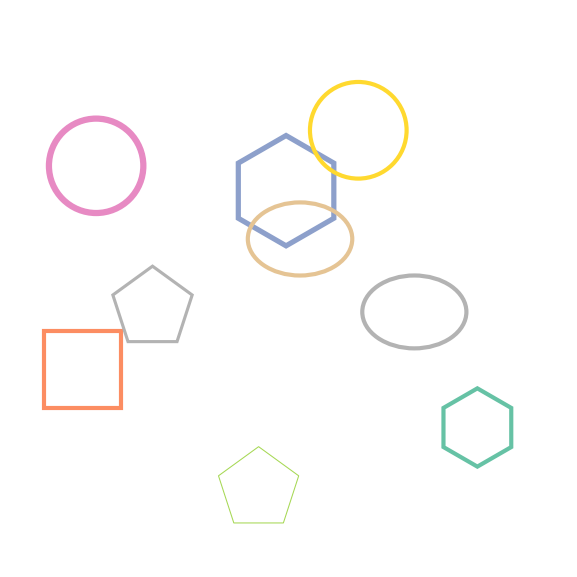[{"shape": "hexagon", "thickness": 2, "radius": 0.34, "center": [0.827, 0.259]}, {"shape": "square", "thickness": 2, "radius": 0.34, "center": [0.143, 0.359]}, {"shape": "hexagon", "thickness": 2.5, "radius": 0.48, "center": [0.495, 0.669]}, {"shape": "circle", "thickness": 3, "radius": 0.41, "center": [0.166, 0.712]}, {"shape": "pentagon", "thickness": 0.5, "radius": 0.37, "center": [0.448, 0.153]}, {"shape": "circle", "thickness": 2, "radius": 0.42, "center": [0.62, 0.774]}, {"shape": "oval", "thickness": 2, "radius": 0.45, "center": [0.52, 0.585]}, {"shape": "pentagon", "thickness": 1.5, "radius": 0.36, "center": [0.264, 0.466]}, {"shape": "oval", "thickness": 2, "radius": 0.45, "center": [0.717, 0.459]}]